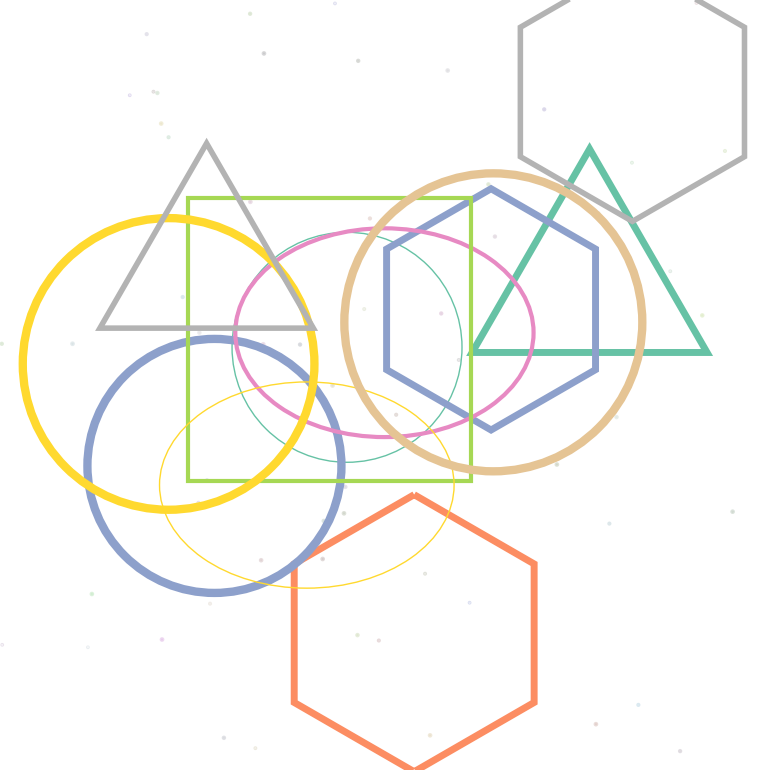[{"shape": "circle", "thickness": 0.5, "radius": 0.75, "center": [0.451, 0.549]}, {"shape": "triangle", "thickness": 2.5, "radius": 0.88, "center": [0.766, 0.63]}, {"shape": "hexagon", "thickness": 2.5, "radius": 0.9, "center": [0.538, 0.178]}, {"shape": "hexagon", "thickness": 2.5, "radius": 0.78, "center": [0.638, 0.598]}, {"shape": "circle", "thickness": 3, "radius": 0.82, "center": [0.278, 0.395]}, {"shape": "oval", "thickness": 1.5, "radius": 0.97, "center": [0.499, 0.568]}, {"shape": "square", "thickness": 1.5, "radius": 0.92, "center": [0.428, 0.559]}, {"shape": "circle", "thickness": 3, "radius": 0.95, "center": [0.219, 0.527]}, {"shape": "oval", "thickness": 0.5, "radius": 0.96, "center": [0.398, 0.37]}, {"shape": "circle", "thickness": 3, "radius": 0.97, "center": [0.641, 0.581]}, {"shape": "triangle", "thickness": 2, "radius": 0.8, "center": [0.268, 0.654]}, {"shape": "hexagon", "thickness": 2, "radius": 0.84, "center": [0.821, 0.881]}]